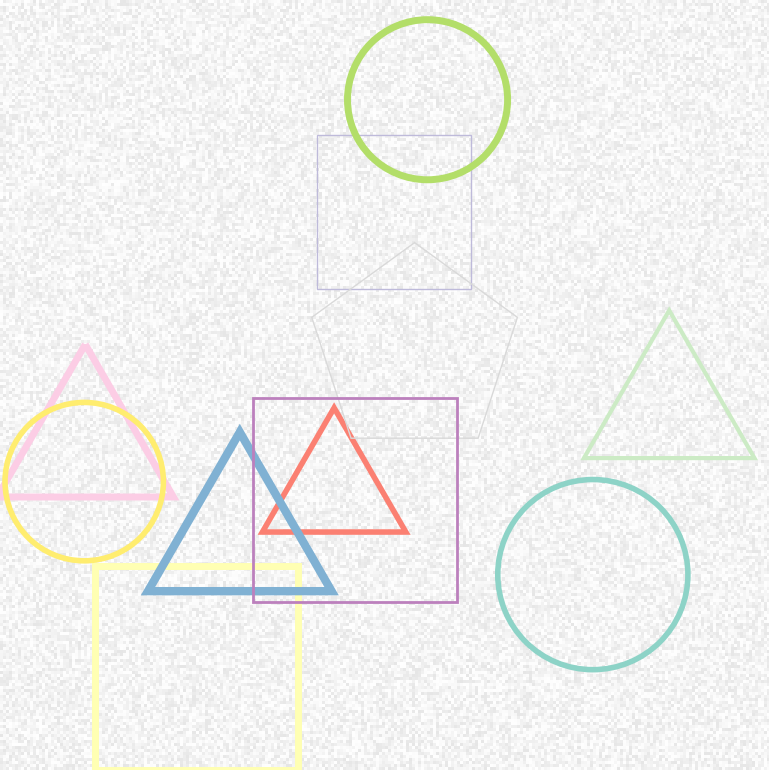[{"shape": "circle", "thickness": 2, "radius": 0.62, "center": [0.77, 0.254]}, {"shape": "square", "thickness": 2.5, "radius": 0.66, "center": [0.255, 0.132]}, {"shape": "square", "thickness": 0.5, "radius": 0.5, "center": [0.511, 0.725]}, {"shape": "triangle", "thickness": 2, "radius": 0.54, "center": [0.434, 0.363]}, {"shape": "triangle", "thickness": 3, "radius": 0.69, "center": [0.311, 0.301]}, {"shape": "circle", "thickness": 2.5, "radius": 0.52, "center": [0.555, 0.87]}, {"shape": "triangle", "thickness": 2.5, "radius": 0.66, "center": [0.111, 0.421]}, {"shape": "pentagon", "thickness": 0.5, "radius": 0.7, "center": [0.538, 0.545]}, {"shape": "square", "thickness": 1, "radius": 0.66, "center": [0.461, 0.351]}, {"shape": "triangle", "thickness": 1.5, "radius": 0.64, "center": [0.869, 0.469]}, {"shape": "circle", "thickness": 2, "radius": 0.51, "center": [0.109, 0.375]}]